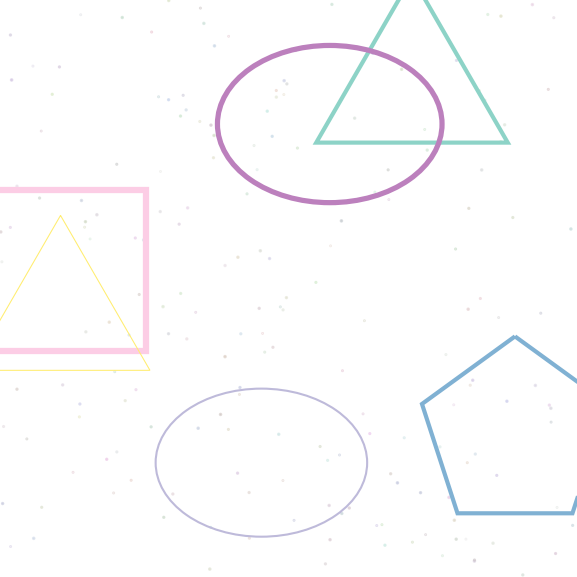[{"shape": "triangle", "thickness": 2, "radius": 0.96, "center": [0.713, 0.848]}, {"shape": "oval", "thickness": 1, "radius": 0.92, "center": [0.453, 0.198]}, {"shape": "pentagon", "thickness": 2, "radius": 0.85, "center": [0.892, 0.247]}, {"shape": "square", "thickness": 3, "radius": 0.7, "center": [0.114, 0.53]}, {"shape": "oval", "thickness": 2.5, "radius": 0.97, "center": [0.571, 0.784]}, {"shape": "triangle", "thickness": 0.5, "radius": 0.89, "center": [0.105, 0.447]}]